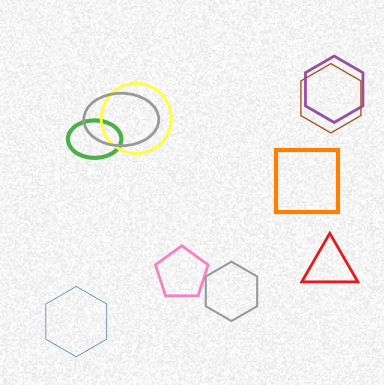[{"shape": "triangle", "thickness": 2, "radius": 0.42, "center": [0.857, 0.31]}, {"shape": "hexagon", "thickness": 0.5, "radius": 0.46, "center": [0.198, 0.165]}, {"shape": "oval", "thickness": 3, "radius": 0.35, "center": [0.246, 0.639]}, {"shape": "hexagon", "thickness": 2, "radius": 0.43, "center": [0.868, 0.768]}, {"shape": "square", "thickness": 3, "radius": 0.4, "center": [0.798, 0.53]}, {"shape": "circle", "thickness": 2, "radius": 0.45, "center": [0.354, 0.692]}, {"shape": "hexagon", "thickness": 1, "radius": 0.45, "center": [0.859, 0.745]}, {"shape": "pentagon", "thickness": 2, "radius": 0.36, "center": [0.472, 0.29]}, {"shape": "oval", "thickness": 2, "radius": 0.49, "center": [0.315, 0.69]}, {"shape": "hexagon", "thickness": 1.5, "radius": 0.39, "center": [0.601, 0.243]}]